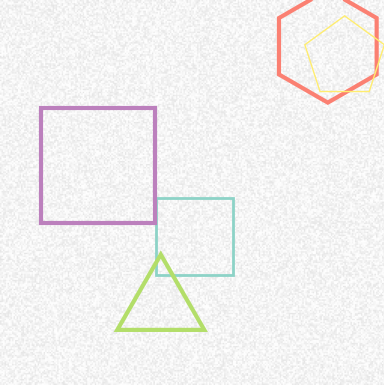[{"shape": "square", "thickness": 2, "radius": 0.5, "center": [0.505, 0.387]}, {"shape": "hexagon", "thickness": 3, "radius": 0.73, "center": [0.851, 0.88]}, {"shape": "triangle", "thickness": 3, "radius": 0.65, "center": [0.418, 0.208]}, {"shape": "square", "thickness": 3, "radius": 0.74, "center": [0.255, 0.57]}, {"shape": "pentagon", "thickness": 1, "radius": 0.54, "center": [0.895, 0.85]}]